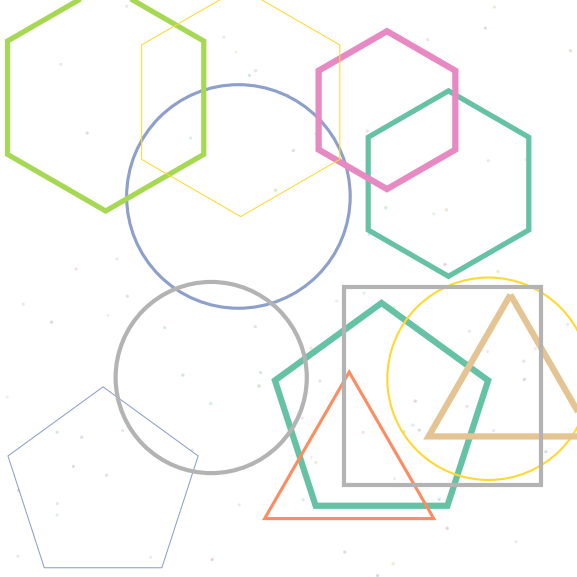[{"shape": "hexagon", "thickness": 2.5, "radius": 0.8, "center": [0.777, 0.681]}, {"shape": "pentagon", "thickness": 3, "radius": 0.97, "center": [0.661, 0.28]}, {"shape": "triangle", "thickness": 1.5, "radius": 0.85, "center": [0.605, 0.186]}, {"shape": "circle", "thickness": 1.5, "radius": 0.97, "center": [0.413, 0.659]}, {"shape": "pentagon", "thickness": 0.5, "radius": 0.87, "center": [0.178, 0.156]}, {"shape": "hexagon", "thickness": 3, "radius": 0.68, "center": [0.67, 0.808]}, {"shape": "hexagon", "thickness": 2.5, "radius": 0.98, "center": [0.183, 0.83]}, {"shape": "circle", "thickness": 1, "radius": 0.88, "center": [0.846, 0.343]}, {"shape": "hexagon", "thickness": 0.5, "radius": 0.99, "center": [0.417, 0.822]}, {"shape": "triangle", "thickness": 3, "radius": 0.82, "center": [0.884, 0.325]}, {"shape": "circle", "thickness": 2, "radius": 0.83, "center": [0.366, 0.345]}, {"shape": "square", "thickness": 2, "radius": 0.86, "center": [0.766, 0.331]}]